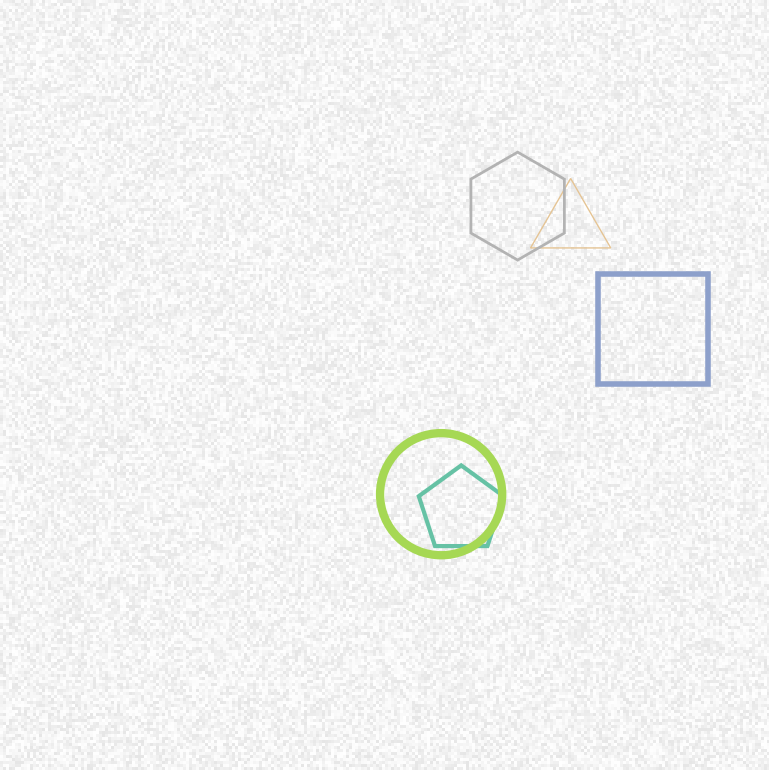[{"shape": "pentagon", "thickness": 1.5, "radius": 0.29, "center": [0.599, 0.338]}, {"shape": "square", "thickness": 2, "radius": 0.36, "center": [0.848, 0.573]}, {"shape": "circle", "thickness": 3, "radius": 0.4, "center": [0.573, 0.358]}, {"shape": "triangle", "thickness": 0.5, "radius": 0.3, "center": [0.741, 0.708]}, {"shape": "hexagon", "thickness": 1, "radius": 0.35, "center": [0.672, 0.732]}]